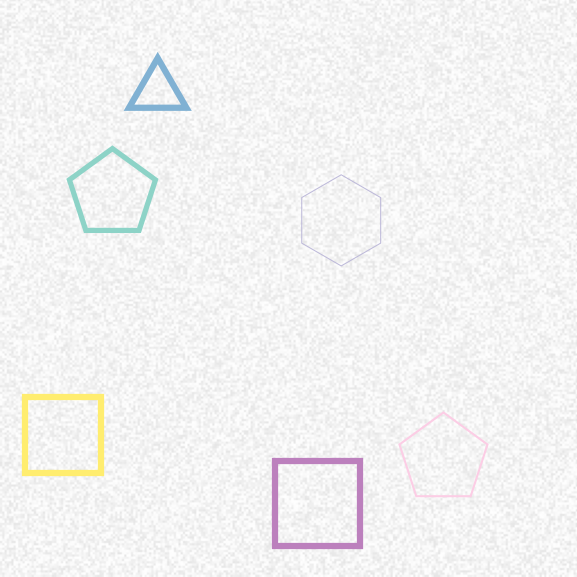[{"shape": "pentagon", "thickness": 2.5, "radius": 0.39, "center": [0.195, 0.664]}, {"shape": "hexagon", "thickness": 0.5, "radius": 0.39, "center": [0.591, 0.618]}, {"shape": "triangle", "thickness": 3, "radius": 0.29, "center": [0.273, 0.841]}, {"shape": "pentagon", "thickness": 1, "radius": 0.4, "center": [0.768, 0.205]}, {"shape": "square", "thickness": 3, "radius": 0.37, "center": [0.55, 0.127]}, {"shape": "square", "thickness": 3, "radius": 0.33, "center": [0.109, 0.246]}]